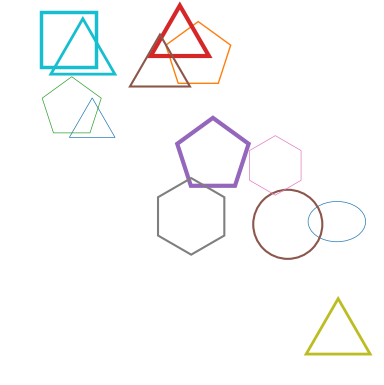[{"shape": "oval", "thickness": 0.5, "radius": 0.37, "center": [0.875, 0.424]}, {"shape": "triangle", "thickness": 0.5, "radius": 0.34, "center": [0.239, 0.677]}, {"shape": "pentagon", "thickness": 1, "radius": 0.44, "center": [0.515, 0.855]}, {"shape": "pentagon", "thickness": 0.5, "radius": 0.4, "center": [0.186, 0.72]}, {"shape": "triangle", "thickness": 3, "radius": 0.44, "center": [0.467, 0.898]}, {"shape": "pentagon", "thickness": 3, "radius": 0.49, "center": [0.553, 0.596]}, {"shape": "triangle", "thickness": 1.5, "radius": 0.45, "center": [0.415, 0.82]}, {"shape": "circle", "thickness": 1.5, "radius": 0.45, "center": [0.747, 0.417]}, {"shape": "hexagon", "thickness": 0.5, "radius": 0.39, "center": [0.715, 0.57]}, {"shape": "hexagon", "thickness": 1.5, "radius": 0.5, "center": [0.497, 0.438]}, {"shape": "triangle", "thickness": 2, "radius": 0.48, "center": [0.878, 0.128]}, {"shape": "triangle", "thickness": 2, "radius": 0.48, "center": [0.215, 0.855]}, {"shape": "square", "thickness": 2.5, "radius": 0.36, "center": [0.179, 0.896]}]